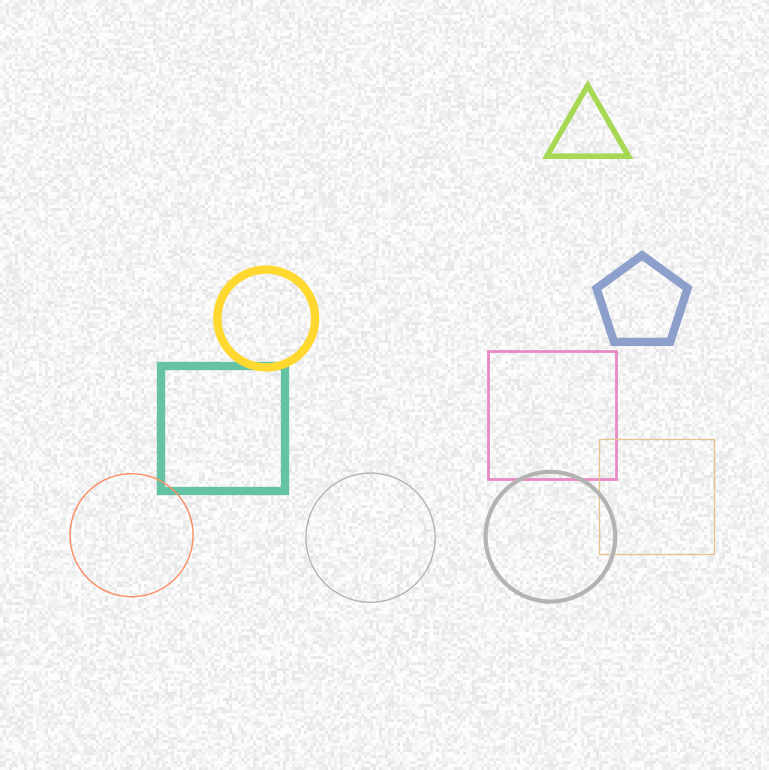[{"shape": "square", "thickness": 3, "radius": 0.41, "center": [0.29, 0.444]}, {"shape": "circle", "thickness": 0.5, "radius": 0.4, "center": [0.171, 0.305]}, {"shape": "pentagon", "thickness": 3, "radius": 0.31, "center": [0.834, 0.606]}, {"shape": "square", "thickness": 1, "radius": 0.42, "center": [0.717, 0.462]}, {"shape": "triangle", "thickness": 2, "radius": 0.31, "center": [0.763, 0.828]}, {"shape": "circle", "thickness": 3, "radius": 0.32, "center": [0.346, 0.586]}, {"shape": "square", "thickness": 0.5, "radius": 0.37, "center": [0.852, 0.355]}, {"shape": "circle", "thickness": 1.5, "radius": 0.42, "center": [0.715, 0.303]}, {"shape": "circle", "thickness": 0.5, "radius": 0.42, "center": [0.481, 0.302]}]